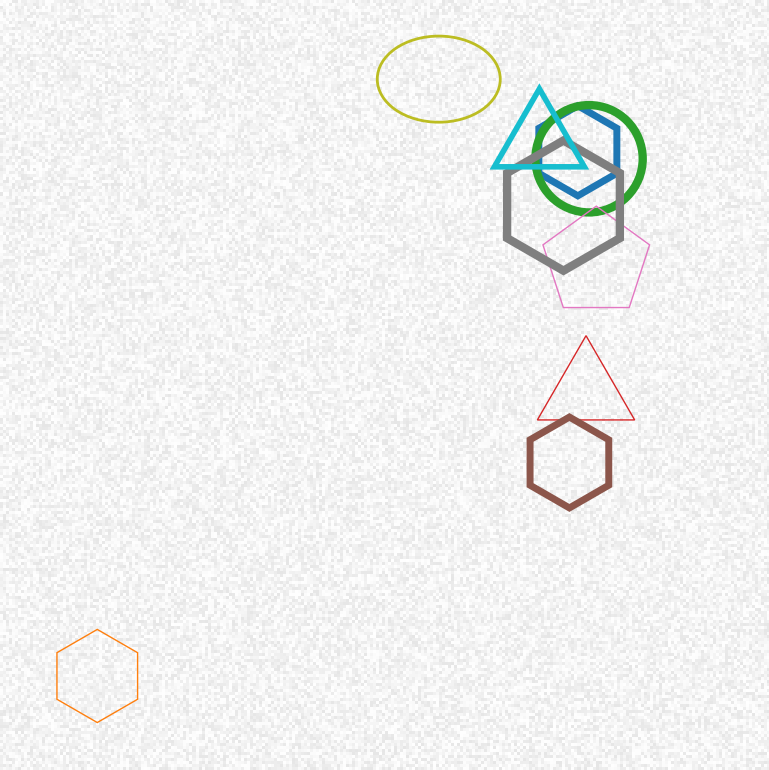[{"shape": "hexagon", "thickness": 2.5, "radius": 0.29, "center": [0.75, 0.804]}, {"shape": "hexagon", "thickness": 0.5, "radius": 0.3, "center": [0.126, 0.122]}, {"shape": "circle", "thickness": 3, "radius": 0.35, "center": [0.765, 0.794]}, {"shape": "triangle", "thickness": 0.5, "radius": 0.36, "center": [0.761, 0.491]}, {"shape": "hexagon", "thickness": 2.5, "radius": 0.3, "center": [0.74, 0.399]}, {"shape": "pentagon", "thickness": 0.5, "radius": 0.36, "center": [0.774, 0.659]}, {"shape": "hexagon", "thickness": 3, "radius": 0.42, "center": [0.732, 0.733]}, {"shape": "oval", "thickness": 1, "radius": 0.4, "center": [0.57, 0.897]}, {"shape": "triangle", "thickness": 2, "radius": 0.34, "center": [0.7, 0.817]}]